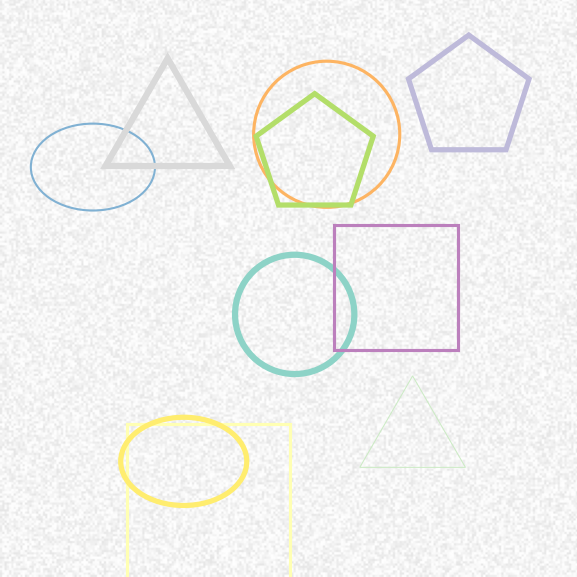[{"shape": "circle", "thickness": 3, "radius": 0.52, "center": [0.51, 0.455]}, {"shape": "square", "thickness": 1.5, "radius": 0.71, "center": [0.361, 0.124]}, {"shape": "pentagon", "thickness": 2.5, "radius": 0.55, "center": [0.812, 0.829]}, {"shape": "oval", "thickness": 1, "radius": 0.54, "center": [0.161, 0.71]}, {"shape": "circle", "thickness": 1.5, "radius": 0.63, "center": [0.566, 0.767]}, {"shape": "pentagon", "thickness": 2.5, "radius": 0.53, "center": [0.545, 0.73]}, {"shape": "triangle", "thickness": 3, "radius": 0.62, "center": [0.29, 0.774]}, {"shape": "square", "thickness": 1.5, "radius": 0.54, "center": [0.686, 0.501]}, {"shape": "triangle", "thickness": 0.5, "radius": 0.53, "center": [0.714, 0.243]}, {"shape": "oval", "thickness": 2.5, "radius": 0.55, "center": [0.318, 0.2]}]